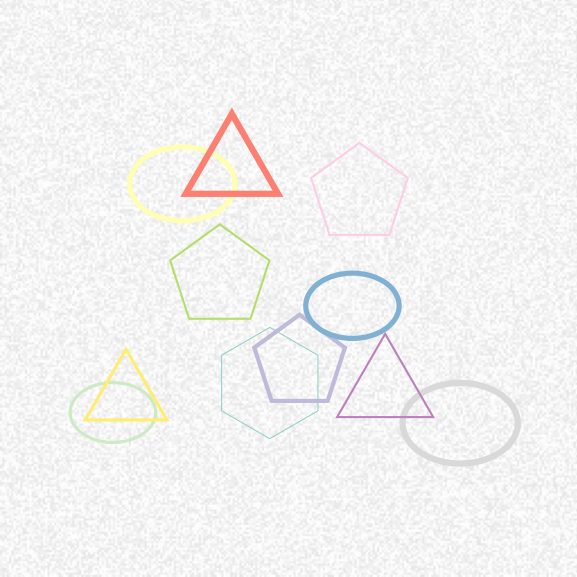[{"shape": "hexagon", "thickness": 0.5, "radius": 0.48, "center": [0.467, 0.336]}, {"shape": "oval", "thickness": 2.5, "radius": 0.46, "center": [0.316, 0.681]}, {"shape": "pentagon", "thickness": 2, "radius": 0.41, "center": [0.519, 0.372]}, {"shape": "triangle", "thickness": 3, "radius": 0.46, "center": [0.401, 0.71]}, {"shape": "oval", "thickness": 2.5, "radius": 0.4, "center": [0.61, 0.47]}, {"shape": "pentagon", "thickness": 1, "radius": 0.45, "center": [0.381, 0.52]}, {"shape": "pentagon", "thickness": 1, "radius": 0.44, "center": [0.622, 0.664]}, {"shape": "oval", "thickness": 3, "radius": 0.5, "center": [0.797, 0.266]}, {"shape": "triangle", "thickness": 1, "radius": 0.48, "center": [0.667, 0.325]}, {"shape": "oval", "thickness": 1.5, "radius": 0.37, "center": [0.195, 0.285]}, {"shape": "triangle", "thickness": 1.5, "radius": 0.41, "center": [0.218, 0.313]}]